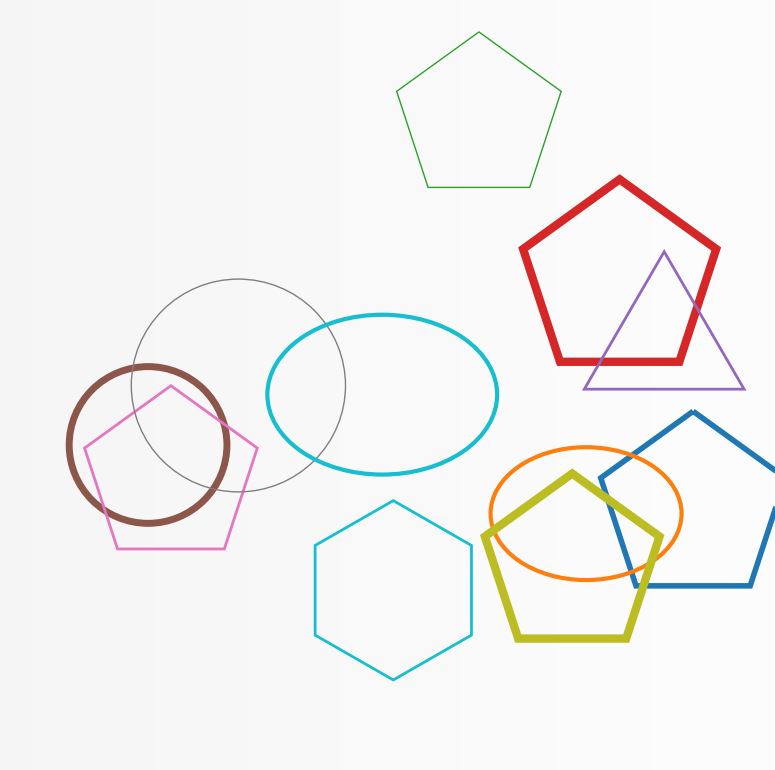[{"shape": "pentagon", "thickness": 2, "radius": 0.63, "center": [0.894, 0.341]}, {"shape": "oval", "thickness": 1.5, "radius": 0.62, "center": [0.756, 0.333]}, {"shape": "pentagon", "thickness": 0.5, "radius": 0.56, "center": [0.618, 0.847]}, {"shape": "pentagon", "thickness": 3, "radius": 0.66, "center": [0.8, 0.636]}, {"shape": "triangle", "thickness": 1, "radius": 0.6, "center": [0.857, 0.554]}, {"shape": "circle", "thickness": 2.5, "radius": 0.51, "center": [0.191, 0.422]}, {"shape": "pentagon", "thickness": 1, "radius": 0.59, "center": [0.221, 0.382]}, {"shape": "circle", "thickness": 0.5, "radius": 0.69, "center": [0.308, 0.499]}, {"shape": "pentagon", "thickness": 3, "radius": 0.59, "center": [0.738, 0.267]}, {"shape": "hexagon", "thickness": 1, "radius": 0.58, "center": [0.507, 0.233]}, {"shape": "oval", "thickness": 1.5, "radius": 0.74, "center": [0.493, 0.487]}]